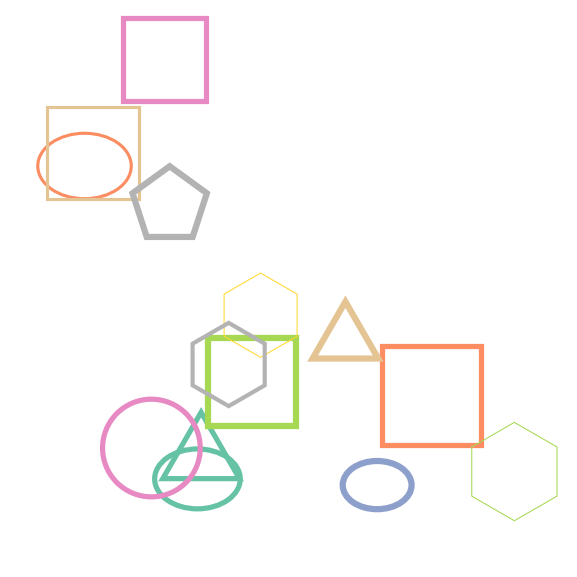[{"shape": "triangle", "thickness": 2.5, "radius": 0.38, "center": [0.348, 0.209]}, {"shape": "oval", "thickness": 2.5, "radius": 0.37, "center": [0.342, 0.17]}, {"shape": "oval", "thickness": 1.5, "radius": 0.4, "center": [0.146, 0.712]}, {"shape": "square", "thickness": 2.5, "radius": 0.43, "center": [0.747, 0.315]}, {"shape": "oval", "thickness": 3, "radius": 0.3, "center": [0.653, 0.159]}, {"shape": "square", "thickness": 2.5, "radius": 0.36, "center": [0.285, 0.896]}, {"shape": "circle", "thickness": 2.5, "radius": 0.42, "center": [0.262, 0.223]}, {"shape": "hexagon", "thickness": 0.5, "radius": 0.43, "center": [0.891, 0.183]}, {"shape": "square", "thickness": 3, "radius": 0.38, "center": [0.436, 0.338]}, {"shape": "hexagon", "thickness": 0.5, "radius": 0.36, "center": [0.451, 0.453]}, {"shape": "triangle", "thickness": 3, "radius": 0.33, "center": [0.598, 0.411]}, {"shape": "square", "thickness": 1.5, "radius": 0.4, "center": [0.161, 0.734]}, {"shape": "pentagon", "thickness": 3, "radius": 0.34, "center": [0.294, 0.644]}, {"shape": "hexagon", "thickness": 2, "radius": 0.36, "center": [0.396, 0.368]}]